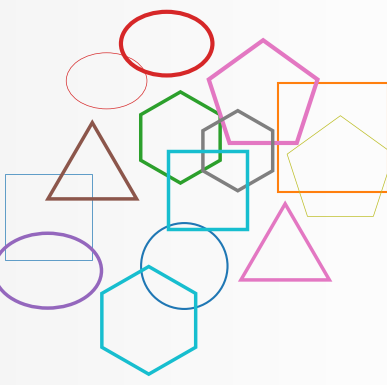[{"shape": "square", "thickness": 0.5, "radius": 0.56, "center": [0.125, 0.437]}, {"shape": "circle", "thickness": 1.5, "radius": 0.56, "center": [0.476, 0.309]}, {"shape": "square", "thickness": 1.5, "radius": 0.71, "center": [0.86, 0.642]}, {"shape": "hexagon", "thickness": 2.5, "radius": 0.59, "center": [0.466, 0.643]}, {"shape": "oval", "thickness": 0.5, "radius": 0.52, "center": [0.275, 0.79]}, {"shape": "oval", "thickness": 3, "radius": 0.59, "center": [0.43, 0.887]}, {"shape": "oval", "thickness": 2.5, "radius": 0.69, "center": [0.123, 0.297]}, {"shape": "triangle", "thickness": 2.5, "radius": 0.66, "center": [0.238, 0.549]}, {"shape": "triangle", "thickness": 2.5, "radius": 0.66, "center": [0.736, 0.339]}, {"shape": "pentagon", "thickness": 3, "radius": 0.74, "center": [0.679, 0.748]}, {"shape": "hexagon", "thickness": 2.5, "radius": 0.52, "center": [0.614, 0.609]}, {"shape": "pentagon", "thickness": 0.5, "radius": 0.72, "center": [0.878, 0.555]}, {"shape": "square", "thickness": 2.5, "radius": 0.51, "center": [0.535, 0.507]}, {"shape": "hexagon", "thickness": 2.5, "radius": 0.7, "center": [0.384, 0.168]}]